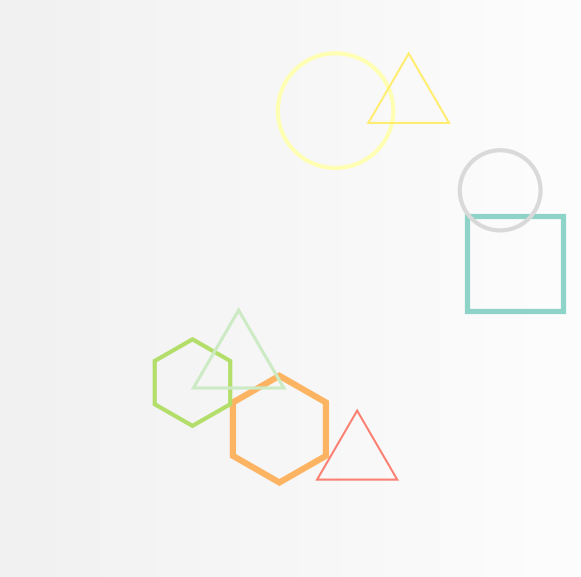[{"shape": "square", "thickness": 2.5, "radius": 0.41, "center": [0.886, 0.543]}, {"shape": "circle", "thickness": 2, "radius": 0.5, "center": [0.577, 0.808]}, {"shape": "triangle", "thickness": 1, "radius": 0.4, "center": [0.614, 0.208]}, {"shape": "hexagon", "thickness": 3, "radius": 0.46, "center": [0.481, 0.256]}, {"shape": "hexagon", "thickness": 2, "radius": 0.37, "center": [0.331, 0.337]}, {"shape": "circle", "thickness": 2, "radius": 0.35, "center": [0.861, 0.67]}, {"shape": "triangle", "thickness": 1.5, "radius": 0.45, "center": [0.411, 0.372]}, {"shape": "triangle", "thickness": 1, "radius": 0.4, "center": [0.703, 0.826]}]